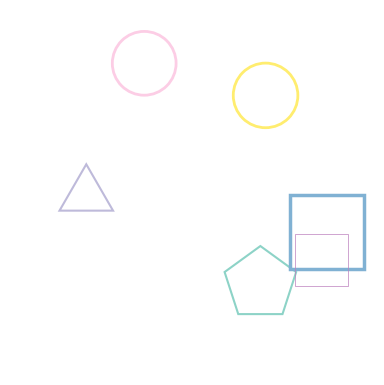[{"shape": "pentagon", "thickness": 1.5, "radius": 0.49, "center": [0.676, 0.263]}, {"shape": "triangle", "thickness": 1.5, "radius": 0.4, "center": [0.224, 0.493]}, {"shape": "square", "thickness": 2.5, "radius": 0.49, "center": [0.85, 0.398]}, {"shape": "circle", "thickness": 2, "radius": 0.41, "center": [0.375, 0.836]}, {"shape": "square", "thickness": 0.5, "radius": 0.34, "center": [0.835, 0.324]}, {"shape": "circle", "thickness": 2, "radius": 0.42, "center": [0.69, 0.752]}]